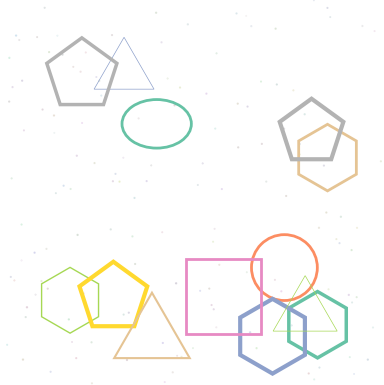[{"shape": "oval", "thickness": 2, "radius": 0.45, "center": [0.407, 0.678]}, {"shape": "hexagon", "thickness": 2.5, "radius": 0.43, "center": [0.825, 0.157]}, {"shape": "circle", "thickness": 2, "radius": 0.43, "center": [0.739, 0.305]}, {"shape": "triangle", "thickness": 0.5, "radius": 0.45, "center": [0.322, 0.813]}, {"shape": "hexagon", "thickness": 3, "radius": 0.49, "center": [0.708, 0.127]}, {"shape": "square", "thickness": 2, "radius": 0.49, "center": [0.58, 0.229]}, {"shape": "hexagon", "thickness": 1, "radius": 0.43, "center": [0.182, 0.22]}, {"shape": "triangle", "thickness": 0.5, "radius": 0.48, "center": [0.793, 0.188]}, {"shape": "pentagon", "thickness": 3, "radius": 0.46, "center": [0.294, 0.228]}, {"shape": "hexagon", "thickness": 2, "radius": 0.43, "center": [0.851, 0.591]}, {"shape": "triangle", "thickness": 1.5, "radius": 0.57, "center": [0.395, 0.126]}, {"shape": "pentagon", "thickness": 2.5, "radius": 0.48, "center": [0.213, 0.806]}, {"shape": "pentagon", "thickness": 3, "radius": 0.43, "center": [0.809, 0.657]}]